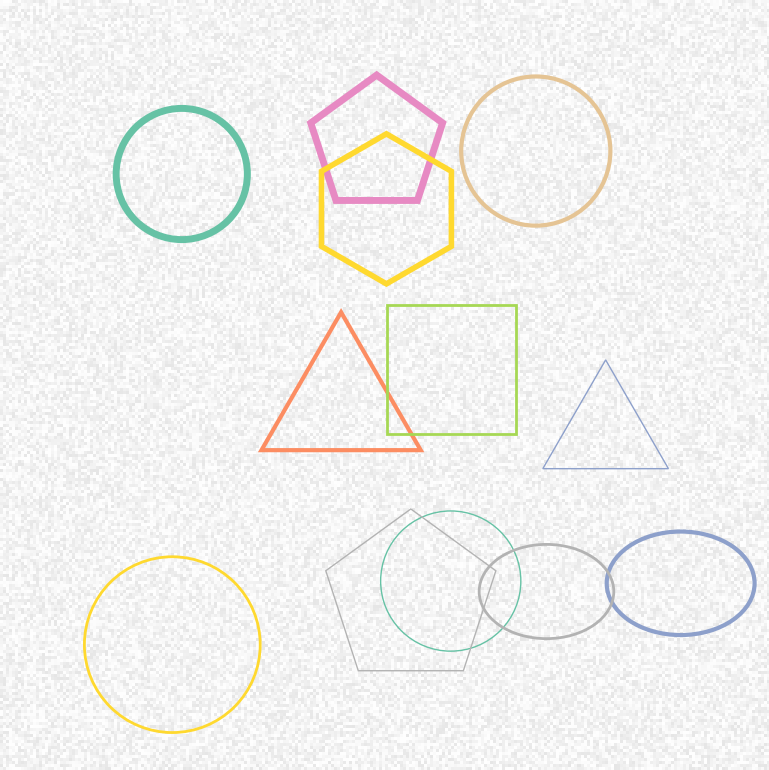[{"shape": "circle", "thickness": 2.5, "radius": 0.43, "center": [0.236, 0.774]}, {"shape": "circle", "thickness": 0.5, "radius": 0.46, "center": [0.585, 0.245]}, {"shape": "triangle", "thickness": 1.5, "radius": 0.6, "center": [0.443, 0.475]}, {"shape": "triangle", "thickness": 0.5, "radius": 0.47, "center": [0.787, 0.438]}, {"shape": "oval", "thickness": 1.5, "radius": 0.48, "center": [0.884, 0.242]}, {"shape": "pentagon", "thickness": 2.5, "radius": 0.45, "center": [0.489, 0.813]}, {"shape": "square", "thickness": 1, "radius": 0.42, "center": [0.586, 0.52]}, {"shape": "hexagon", "thickness": 2, "radius": 0.49, "center": [0.502, 0.729]}, {"shape": "circle", "thickness": 1, "radius": 0.57, "center": [0.224, 0.163]}, {"shape": "circle", "thickness": 1.5, "radius": 0.48, "center": [0.696, 0.804]}, {"shape": "pentagon", "thickness": 0.5, "radius": 0.58, "center": [0.534, 0.223]}, {"shape": "oval", "thickness": 1, "radius": 0.44, "center": [0.71, 0.232]}]